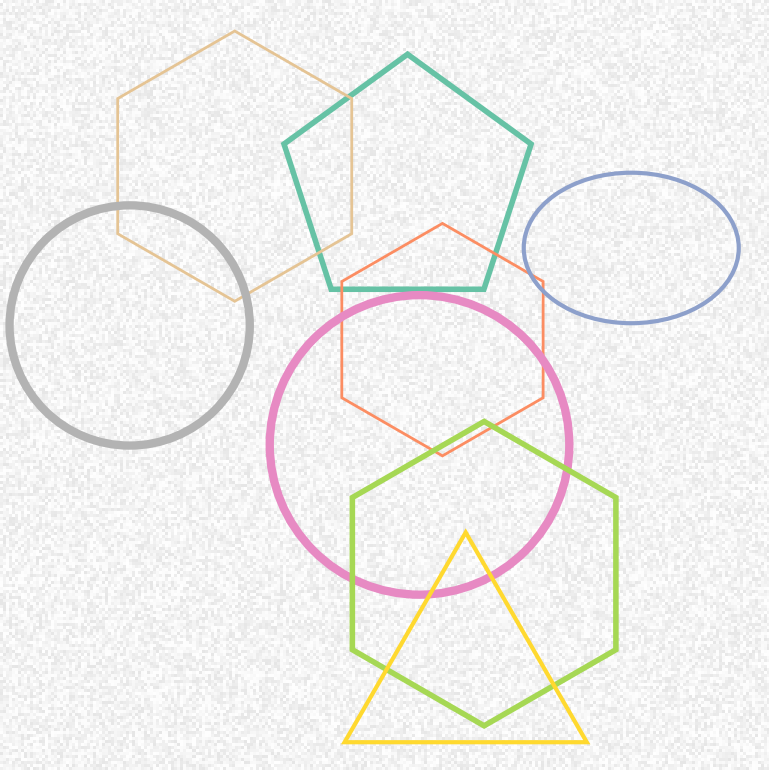[{"shape": "pentagon", "thickness": 2, "radius": 0.84, "center": [0.529, 0.761]}, {"shape": "hexagon", "thickness": 1, "radius": 0.75, "center": [0.575, 0.559]}, {"shape": "oval", "thickness": 1.5, "radius": 0.7, "center": [0.82, 0.678]}, {"shape": "circle", "thickness": 3, "radius": 0.97, "center": [0.545, 0.422]}, {"shape": "hexagon", "thickness": 2, "radius": 0.99, "center": [0.629, 0.255]}, {"shape": "triangle", "thickness": 1.5, "radius": 0.91, "center": [0.605, 0.127]}, {"shape": "hexagon", "thickness": 1, "radius": 0.88, "center": [0.305, 0.784]}, {"shape": "circle", "thickness": 3, "radius": 0.78, "center": [0.168, 0.577]}]